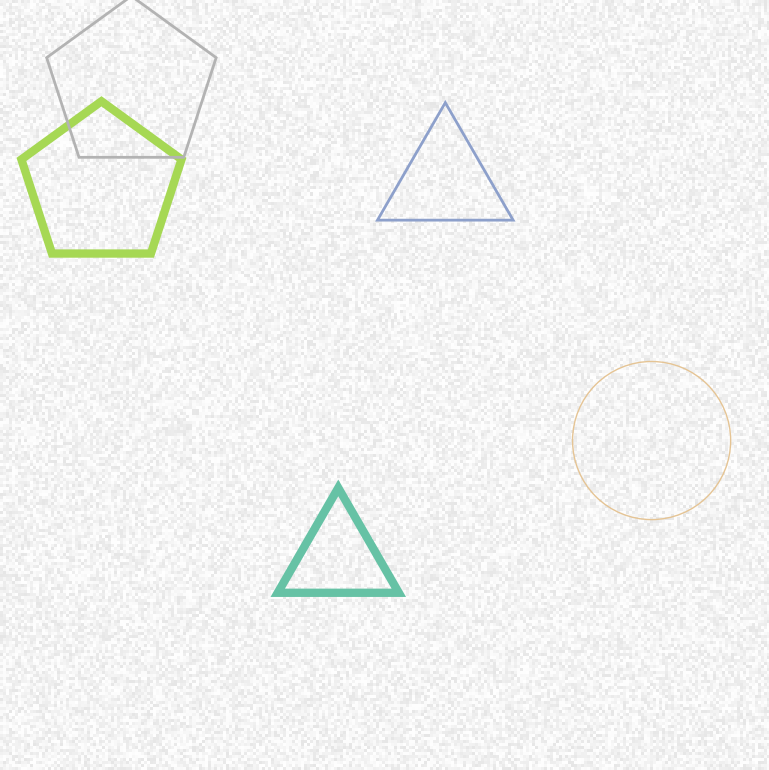[{"shape": "triangle", "thickness": 3, "radius": 0.45, "center": [0.439, 0.276]}, {"shape": "triangle", "thickness": 1, "radius": 0.51, "center": [0.578, 0.765]}, {"shape": "pentagon", "thickness": 3, "radius": 0.55, "center": [0.132, 0.759]}, {"shape": "circle", "thickness": 0.5, "radius": 0.51, "center": [0.846, 0.428]}, {"shape": "pentagon", "thickness": 1, "radius": 0.58, "center": [0.171, 0.889]}]